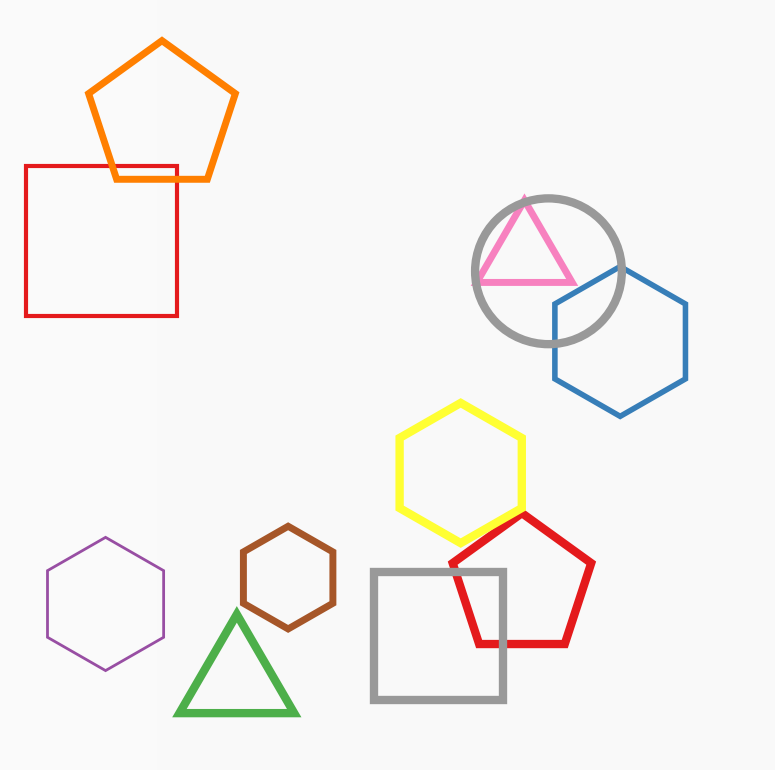[{"shape": "square", "thickness": 1.5, "radius": 0.49, "center": [0.131, 0.687]}, {"shape": "pentagon", "thickness": 3, "radius": 0.47, "center": [0.673, 0.24]}, {"shape": "hexagon", "thickness": 2, "radius": 0.49, "center": [0.8, 0.557]}, {"shape": "triangle", "thickness": 3, "radius": 0.43, "center": [0.306, 0.117]}, {"shape": "hexagon", "thickness": 1, "radius": 0.43, "center": [0.136, 0.216]}, {"shape": "pentagon", "thickness": 2.5, "radius": 0.5, "center": [0.209, 0.848]}, {"shape": "hexagon", "thickness": 3, "radius": 0.46, "center": [0.594, 0.386]}, {"shape": "hexagon", "thickness": 2.5, "radius": 0.33, "center": [0.372, 0.25]}, {"shape": "triangle", "thickness": 2.5, "radius": 0.36, "center": [0.677, 0.669]}, {"shape": "square", "thickness": 3, "radius": 0.42, "center": [0.566, 0.174]}, {"shape": "circle", "thickness": 3, "radius": 0.47, "center": [0.708, 0.648]}]